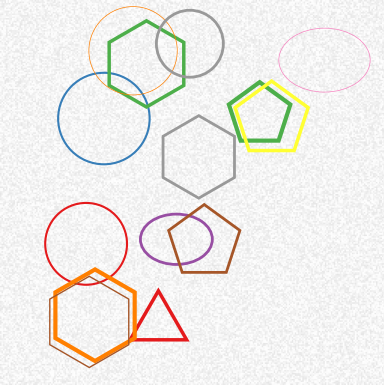[{"shape": "triangle", "thickness": 2.5, "radius": 0.42, "center": [0.411, 0.16]}, {"shape": "circle", "thickness": 1.5, "radius": 0.53, "center": [0.224, 0.367]}, {"shape": "circle", "thickness": 1.5, "radius": 0.59, "center": [0.27, 0.692]}, {"shape": "hexagon", "thickness": 2.5, "radius": 0.56, "center": [0.38, 0.834]}, {"shape": "pentagon", "thickness": 3, "radius": 0.42, "center": [0.674, 0.703]}, {"shape": "oval", "thickness": 2, "radius": 0.47, "center": [0.458, 0.378]}, {"shape": "circle", "thickness": 0.5, "radius": 0.57, "center": [0.346, 0.868]}, {"shape": "hexagon", "thickness": 3, "radius": 0.59, "center": [0.247, 0.181]}, {"shape": "pentagon", "thickness": 2.5, "radius": 0.5, "center": [0.705, 0.69]}, {"shape": "pentagon", "thickness": 2, "radius": 0.49, "center": [0.531, 0.371]}, {"shape": "hexagon", "thickness": 1, "radius": 0.59, "center": [0.232, 0.164]}, {"shape": "oval", "thickness": 0.5, "radius": 0.59, "center": [0.843, 0.844]}, {"shape": "circle", "thickness": 2, "radius": 0.43, "center": [0.493, 0.886]}, {"shape": "hexagon", "thickness": 2, "radius": 0.54, "center": [0.516, 0.592]}]